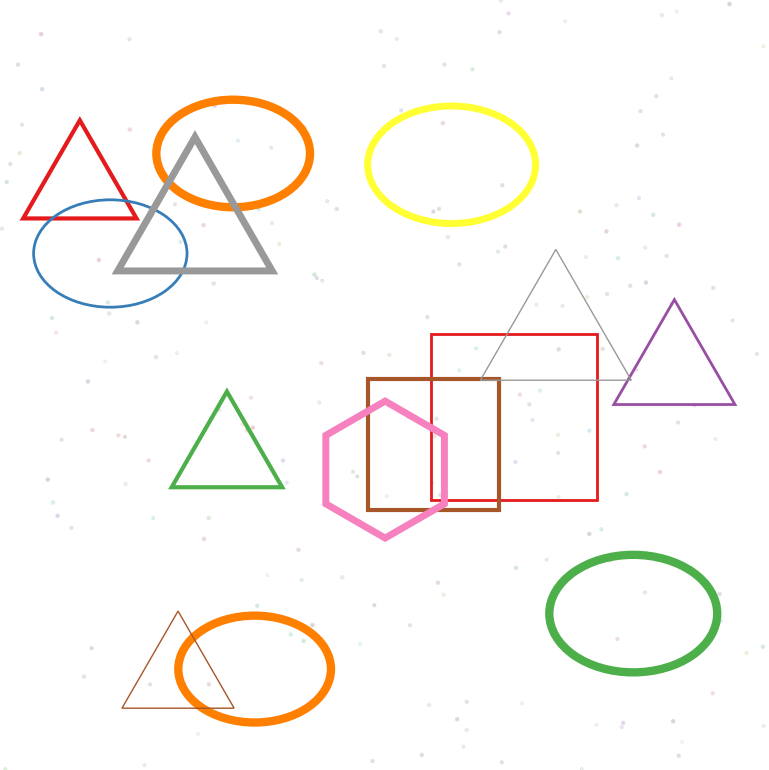[{"shape": "square", "thickness": 1, "radius": 0.54, "center": [0.668, 0.459]}, {"shape": "triangle", "thickness": 1.5, "radius": 0.42, "center": [0.104, 0.759]}, {"shape": "oval", "thickness": 1, "radius": 0.5, "center": [0.143, 0.671]}, {"shape": "oval", "thickness": 3, "radius": 0.55, "center": [0.822, 0.203]}, {"shape": "triangle", "thickness": 1.5, "radius": 0.41, "center": [0.295, 0.409]}, {"shape": "triangle", "thickness": 1, "radius": 0.45, "center": [0.876, 0.52]}, {"shape": "oval", "thickness": 3, "radius": 0.5, "center": [0.303, 0.801]}, {"shape": "oval", "thickness": 3, "radius": 0.5, "center": [0.331, 0.131]}, {"shape": "oval", "thickness": 2.5, "radius": 0.55, "center": [0.587, 0.786]}, {"shape": "triangle", "thickness": 0.5, "radius": 0.42, "center": [0.231, 0.122]}, {"shape": "square", "thickness": 1.5, "radius": 0.42, "center": [0.563, 0.423]}, {"shape": "hexagon", "thickness": 2.5, "radius": 0.44, "center": [0.5, 0.39]}, {"shape": "triangle", "thickness": 0.5, "radius": 0.57, "center": [0.722, 0.563]}, {"shape": "triangle", "thickness": 2.5, "radius": 0.58, "center": [0.253, 0.706]}]